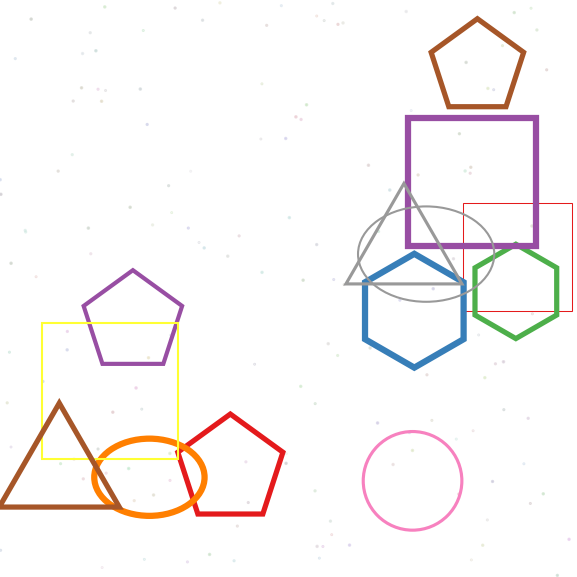[{"shape": "square", "thickness": 0.5, "radius": 0.47, "center": [0.896, 0.554]}, {"shape": "pentagon", "thickness": 2.5, "radius": 0.48, "center": [0.399, 0.186]}, {"shape": "hexagon", "thickness": 3, "radius": 0.49, "center": [0.717, 0.461]}, {"shape": "hexagon", "thickness": 2.5, "radius": 0.41, "center": [0.893, 0.495]}, {"shape": "pentagon", "thickness": 2, "radius": 0.45, "center": [0.23, 0.442]}, {"shape": "square", "thickness": 3, "radius": 0.56, "center": [0.818, 0.684]}, {"shape": "oval", "thickness": 3, "radius": 0.48, "center": [0.259, 0.173]}, {"shape": "square", "thickness": 1, "radius": 0.59, "center": [0.19, 0.322]}, {"shape": "pentagon", "thickness": 2.5, "radius": 0.42, "center": [0.827, 0.882]}, {"shape": "triangle", "thickness": 2.5, "radius": 0.6, "center": [0.103, 0.181]}, {"shape": "circle", "thickness": 1.5, "radius": 0.43, "center": [0.714, 0.166]}, {"shape": "triangle", "thickness": 1.5, "radius": 0.58, "center": [0.699, 0.565]}, {"shape": "oval", "thickness": 1, "radius": 0.59, "center": [0.738, 0.559]}]